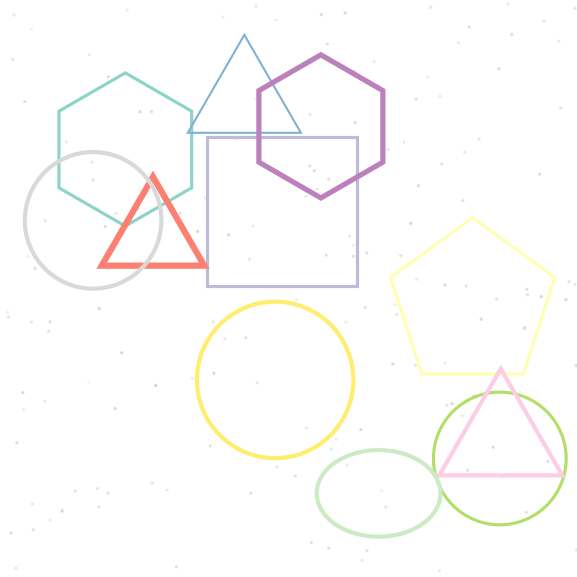[{"shape": "hexagon", "thickness": 1.5, "radius": 0.66, "center": [0.217, 0.74]}, {"shape": "pentagon", "thickness": 1.5, "radius": 0.75, "center": [0.818, 0.473]}, {"shape": "square", "thickness": 1.5, "radius": 0.65, "center": [0.488, 0.633]}, {"shape": "triangle", "thickness": 3, "radius": 0.51, "center": [0.265, 0.59]}, {"shape": "triangle", "thickness": 1, "radius": 0.57, "center": [0.423, 0.826]}, {"shape": "circle", "thickness": 1.5, "radius": 0.57, "center": [0.865, 0.205]}, {"shape": "triangle", "thickness": 2, "radius": 0.62, "center": [0.867, 0.238]}, {"shape": "circle", "thickness": 2, "radius": 0.59, "center": [0.161, 0.618]}, {"shape": "hexagon", "thickness": 2.5, "radius": 0.62, "center": [0.556, 0.78]}, {"shape": "oval", "thickness": 2, "radius": 0.54, "center": [0.656, 0.145]}, {"shape": "circle", "thickness": 2, "radius": 0.68, "center": [0.476, 0.341]}]